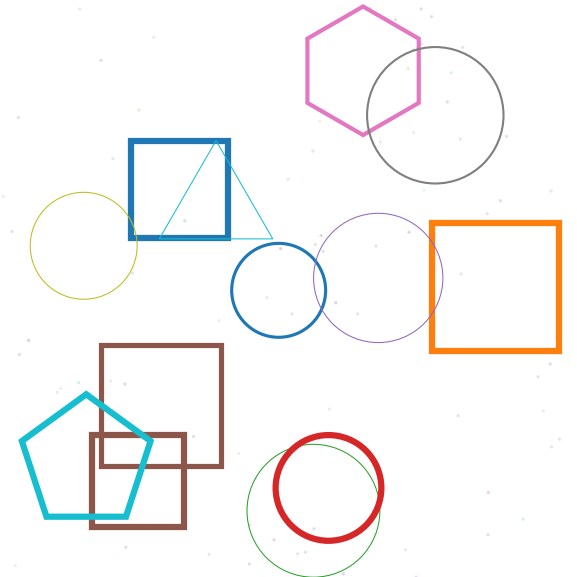[{"shape": "square", "thickness": 3, "radius": 0.42, "center": [0.31, 0.672]}, {"shape": "circle", "thickness": 1.5, "radius": 0.41, "center": [0.483, 0.496]}, {"shape": "square", "thickness": 3, "radius": 0.55, "center": [0.858, 0.503]}, {"shape": "circle", "thickness": 0.5, "radius": 0.58, "center": [0.543, 0.115]}, {"shape": "circle", "thickness": 3, "radius": 0.46, "center": [0.569, 0.154]}, {"shape": "circle", "thickness": 0.5, "radius": 0.56, "center": [0.655, 0.518]}, {"shape": "square", "thickness": 3, "radius": 0.4, "center": [0.239, 0.166]}, {"shape": "square", "thickness": 2.5, "radius": 0.52, "center": [0.279, 0.297]}, {"shape": "hexagon", "thickness": 2, "radius": 0.56, "center": [0.629, 0.877]}, {"shape": "circle", "thickness": 1, "radius": 0.59, "center": [0.754, 0.8]}, {"shape": "circle", "thickness": 0.5, "radius": 0.46, "center": [0.145, 0.574]}, {"shape": "pentagon", "thickness": 3, "radius": 0.59, "center": [0.149, 0.199]}, {"shape": "triangle", "thickness": 0.5, "radius": 0.57, "center": [0.374, 0.642]}]